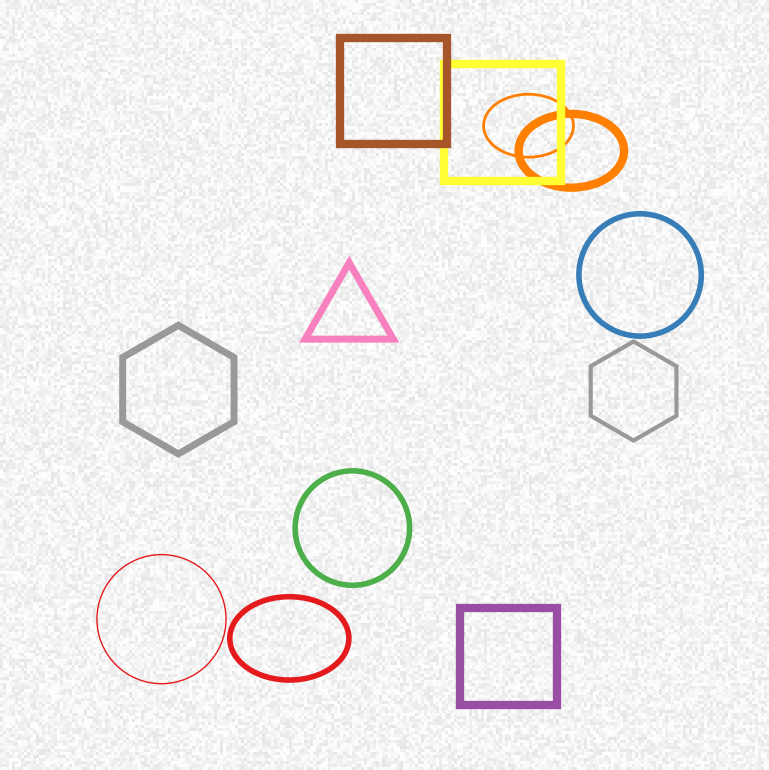[{"shape": "circle", "thickness": 0.5, "radius": 0.42, "center": [0.21, 0.196]}, {"shape": "oval", "thickness": 2, "radius": 0.39, "center": [0.376, 0.171]}, {"shape": "circle", "thickness": 2, "radius": 0.4, "center": [0.831, 0.643]}, {"shape": "circle", "thickness": 2, "radius": 0.37, "center": [0.458, 0.314]}, {"shape": "square", "thickness": 3, "radius": 0.32, "center": [0.66, 0.148]}, {"shape": "oval", "thickness": 3, "radius": 0.34, "center": [0.742, 0.804]}, {"shape": "oval", "thickness": 1, "radius": 0.29, "center": [0.686, 0.837]}, {"shape": "square", "thickness": 3, "radius": 0.38, "center": [0.652, 0.841]}, {"shape": "square", "thickness": 3, "radius": 0.35, "center": [0.511, 0.882]}, {"shape": "triangle", "thickness": 2.5, "radius": 0.33, "center": [0.454, 0.593]}, {"shape": "hexagon", "thickness": 1.5, "radius": 0.32, "center": [0.823, 0.492]}, {"shape": "hexagon", "thickness": 2.5, "radius": 0.42, "center": [0.232, 0.494]}]